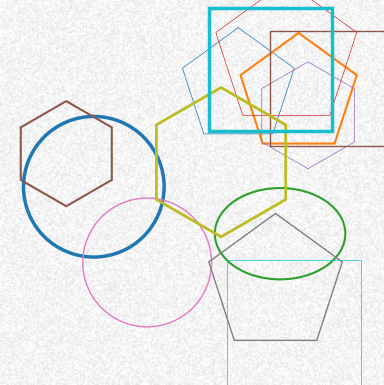[{"shape": "pentagon", "thickness": 0.5, "radius": 0.76, "center": [0.619, 0.776]}, {"shape": "circle", "thickness": 2.5, "radius": 0.91, "center": [0.244, 0.515]}, {"shape": "pentagon", "thickness": 1.5, "radius": 0.79, "center": [0.776, 0.756]}, {"shape": "oval", "thickness": 1.5, "radius": 0.85, "center": [0.727, 0.393]}, {"shape": "pentagon", "thickness": 0.5, "radius": 0.96, "center": [0.744, 0.856]}, {"shape": "hexagon", "thickness": 0.5, "radius": 0.69, "center": [0.8, 0.701]}, {"shape": "hexagon", "thickness": 1.5, "radius": 0.68, "center": [0.172, 0.601]}, {"shape": "square", "thickness": 1, "radius": 0.75, "center": [0.851, 0.771]}, {"shape": "circle", "thickness": 1, "radius": 0.84, "center": [0.382, 0.318]}, {"shape": "pentagon", "thickness": 1, "radius": 0.91, "center": [0.716, 0.263]}, {"shape": "hexagon", "thickness": 2, "radius": 0.97, "center": [0.574, 0.579]}, {"shape": "square", "thickness": 0.5, "radius": 0.87, "center": [0.764, 0.153]}, {"shape": "square", "thickness": 2.5, "radius": 0.8, "center": [0.702, 0.82]}]